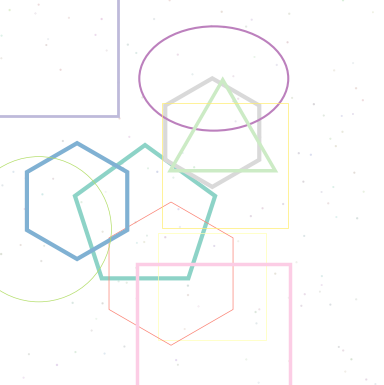[{"shape": "pentagon", "thickness": 3, "radius": 0.96, "center": [0.377, 0.432]}, {"shape": "square", "thickness": 0.5, "radius": 0.7, "center": [0.551, 0.256]}, {"shape": "square", "thickness": 2, "radius": 0.95, "center": [0.117, 0.887]}, {"shape": "hexagon", "thickness": 0.5, "radius": 0.93, "center": [0.444, 0.289]}, {"shape": "hexagon", "thickness": 3, "radius": 0.75, "center": [0.2, 0.478]}, {"shape": "circle", "thickness": 0.5, "radius": 0.94, "center": [0.101, 0.405]}, {"shape": "square", "thickness": 2.5, "radius": 1.0, "center": [0.554, 0.116]}, {"shape": "hexagon", "thickness": 3, "radius": 0.7, "center": [0.551, 0.655]}, {"shape": "oval", "thickness": 1.5, "radius": 0.97, "center": [0.555, 0.796]}, {"shape": "triangle", "thickness": 2.5, "radius": 0.79, "center": [0.579, 0.635]}, {"shape": "square", "thickness": 0.5, "radius": 0.81, "center": [0.584, 0.57]}]